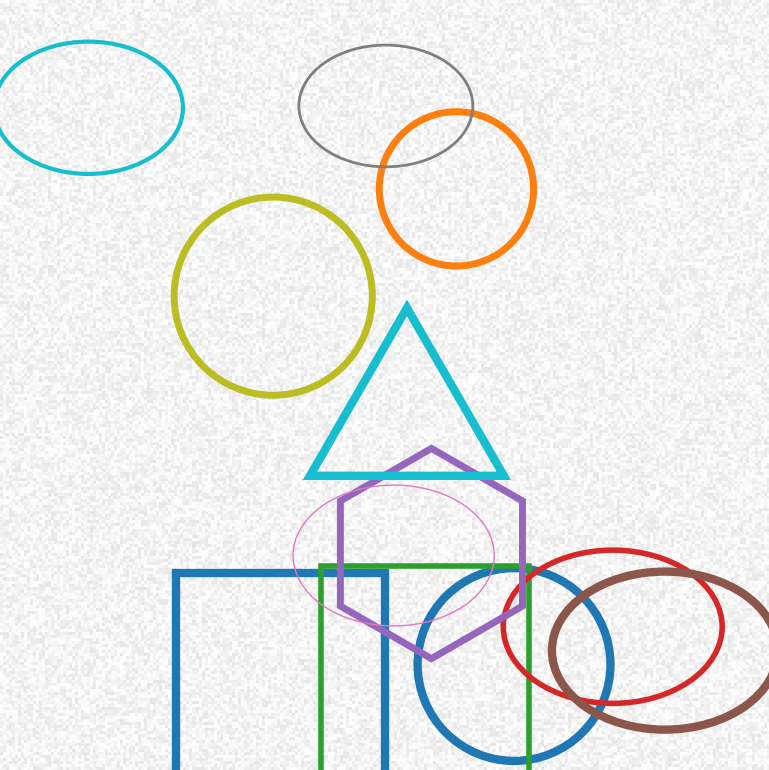[{"shape": "square", "thickness": 3, "radius": 0.68, "center": [0.364, 0.119]}, {"shape": "circle", "thickness": 3, "radius": 0.63, "center": [0.668, 0.137]}, {"shape": "circle", "thickness": 2.5, "radius": 0.5, "center": [0.593, 0.755]}, {"shape": "square", "thickness": 2, "radius": 0.68, "center": [0.552, 0.129]}, {"shape": "oval", "thickness": 2, "radius": 0.71, "center": [0.796, 0.186]}, {"shape": "hexagon", "thickness": 2.5, "radius": 0.68, "center": [0.56, 0.281]}, {"shape": "oval", "thickness": 3, "radius": 0.73, "center": [0.863, 0.155]}, {"shape": "oval", "thickness": 0.5, "radius": 0.65, "center": [0.511, 0.279]}, {"shape": "oval", "thickness": 1, "radius": 0.56, "center": [0.501, 0.862]}, {"shape": "circle", "thickness": 2.5, "radius": 0.64, "center": [0.355, 0.615]}, {"shape": "triangle", "thickness": 3, "radius": 0.73, "center": [0.528, 0.455]}, {"shape": "oval", "thickness": 1.5, "radius": 0.61, "center": [0.115, 0.86]}]